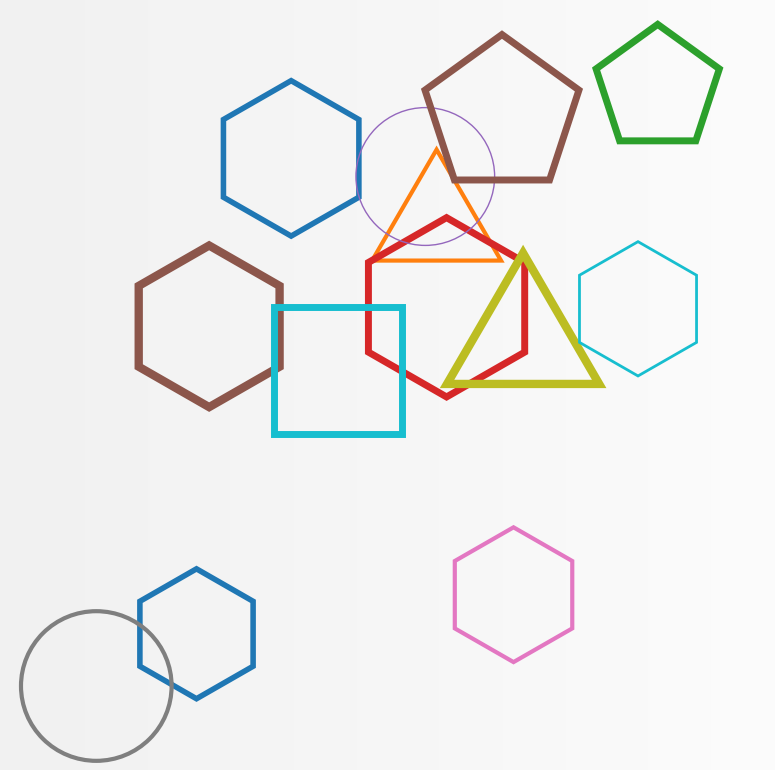[{"shape": "hexagon", "thickness": 2, "radius": 0.42, "center": [0.254, 0.177]}, {"shape": "hexagon", "thickness": 2, "radius": 0.5, "center": [0.376, 0.794]}, {"shape": "triangle", "thickness": 1.5, "radius": 0.48, "center": [0.563, 0.71]}, {"shape": "pentagon", "thickness": 2.5, "radius": 0.42, "center": [0.849, 0.885]}, {"shape": "hexagon", "thickness": 2.5, "radius": 0.58, "center": [0.576, 0.601]}, {"shape": "circle", "thickness": 0.5, "radius": 0.45, "center": [0.549, 0.771]}, {"shape": "pentagon", "thickness": 2.5, "radius": 0.52, "center": [0.648, 0.851]}, {"shape": "hexagon", "thickness": 3, "radius": 0.52, "center": [0.27, 0.576]}, {"shape": "hexagon", "thickness": 1.5, "radius": 0.44, "center": [0.663, 0.228]}, {"shape": "circle", "thickness": 1.5, "radius": 0.49, "center": [0.124, 0.109]}, {"shape": "triangle", "thickness": 3, "radius": 0.57, "center": [0.675, 0.558]}, {"shape": "square", "thickness": 2.5, "radius": 0.41, "center": [0.437, 0.519]}, {"shape": "hexagon", "thickness": 1, "radius": 0.44, "center": [0.823, 0.599]}]